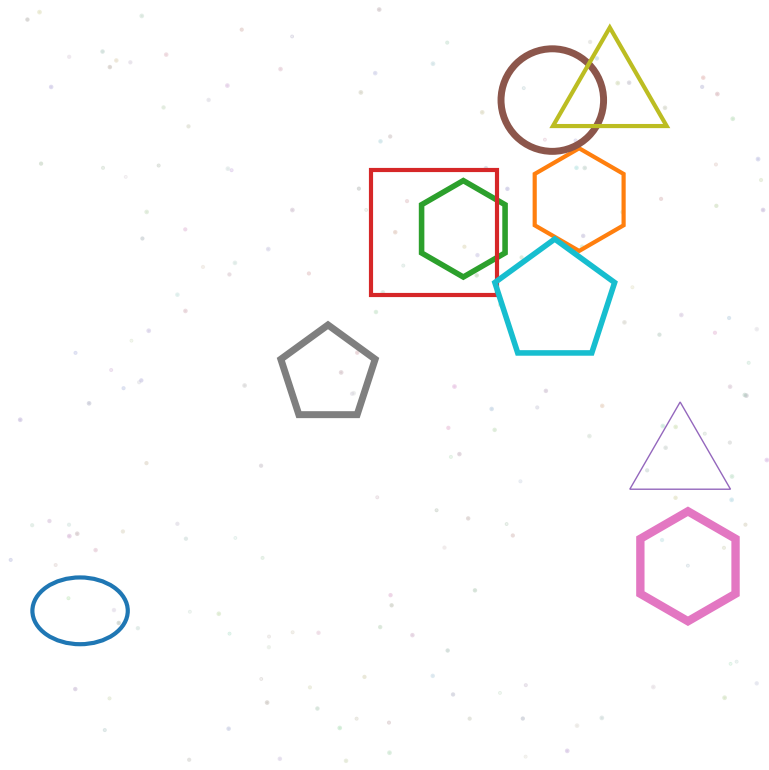[{"shape": "oval", "thickness": 1.5, "radius": 0.31, "center": [0.104, 0.207]}, {"shape": "hexagon", "thickness": 1.5, "radius": 0.33, "center": [0.752, 0.741]}, {"shape": "hexagon", "thickness": 2, "radius": 0.31, "center": [0.602, 0.703]}, {"shape": "square", "thickness": 1.5, "radius": 0.41, "center": [0.564, 0.698]}, {"shape": "triangle", "thickness": 0.5, "radius": 0.38, "center": [0.883, 0.402]}, {"shape": "circle", "thickness": 2.5, "radius": 0.33, "center": [0.717, 0.87]}, {"shape": "hexagon", "thickness": 3, "radius": 0.36, "center": [0.893, 0.265]}, {"shape": "pentagon", "thickness": 2.5, "radius": 0.32, "center": [0.426, 0.514]}, {"shape": "triangle", "thickness": 1.5, "radius": 0.43, "center": [0.792, 0.879]}, {"shape": "pentagon", "thickness": 2, "radius": 0.41, "center": [0.72, 0.608]}]